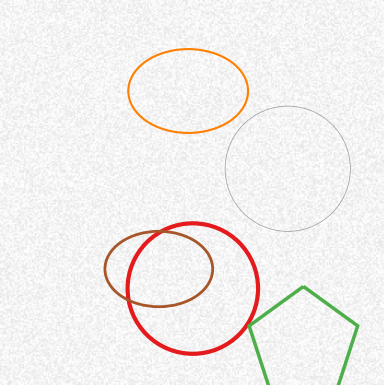[{"shape": "circle", "thickness": 3, "radius": 0.85, "center": [0.501, 0.251]}, {"shape": "pentagon", "thickness": 2.5, "radius": 0.74, "center": [0.788, 0.108]}, {"shape": "oval", "thickness": 1.5, "radius": 0.78, "center": [0.489, 0.764]}, {"shape": "oval", "thickness": 2, "radius": 0.7, "center": [0.413, 0.301]}, {"shape": "circle", "thickness": 0.5, "radius": 0.81, "center": [0.747, 0.562]}]